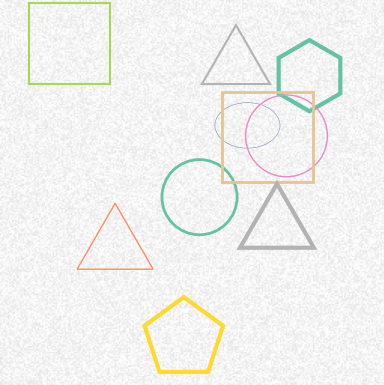[{"shape": "hexagon", "thickness": 3, "radius": 0.46, "center": [0.804, 0.803]}, {"shape": "circle", "thickness": 2, "radius": 0.49, "center": [0.518, 0.488]}, {"shape": "triangle", "thickness": 1, "radius": 0.57, "center": [0.299, 0.358]}, {"shape": "oval", "thickness": 0.5, "radius": 0.42, "center": [0.643, 0.674]}, {"shape": "circle", "thickness": 1, "radius": 0.53, "center": [0.744, 0.647]}, {"shape": "square", "thickness": 1.5, "radius": 0.53, "center": [0.18, 0.886]}, {"shape": "pentagon", "thickness": 3, "radius": 0.54, "center": [0.477, 0.121]}, {"shape": "square", "thickness": 2, "radius": 0.59, "center": [0.695, 0.644]}, {"shape": "triangle", "thickness": 1.5, "radius": 0.51, "center": [0.613, 0.833]}, {"shape": "triangle", "thickness": 3, "radius": 0.55, "center": [0.719, 0.412]}]